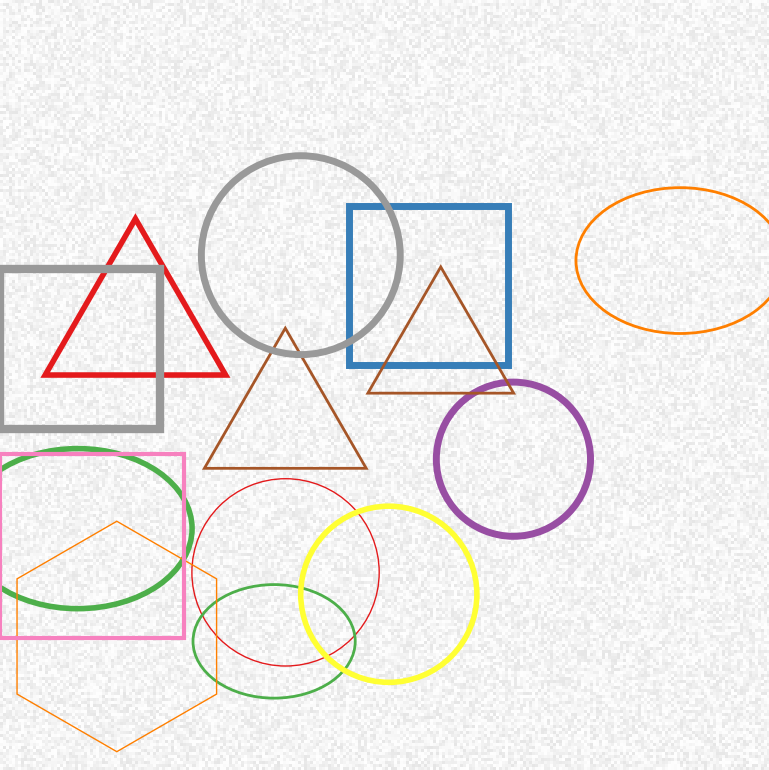[{"shape": "triangle", "thickness": 2, "radius": 0.68, "center": [0.176, 0.581]}, {"shape": "circle", "thickness": 0.5, "radius": 0.61, "center": [0.371, 0.257]}, {"shape": "square", "thickness": 2.5, "radius": 0.52, "center": [0.556, 0.629]}, {"shape": "oval", "thickness": 2, "radius": 0.74, "center": [0.101, 0.313]}, {"shape": "oval", "thickness": 1, "radius": 0.53, "center": [0.356, 0.167]}, {"shape": "circle", "thickness": 2.5, "radius": 0.5, "center": [0.667, 0.404]}, {"shape": "oval", "thickness": 1, "radius": 0.68, "center": [0.883, 0.662]}, {"shape": "hexagon", "thickness": 0.5, "radius": 0.75, "center": [0.152, 0.173]}, {"shape": "circle", "thickness": 2, "radius": 0.57, "center": [0.505, 0.228]}, {"shape": "triangle", "thickness": 1, "radius": 0.61, "center": [0.371, 0.452]}, {"shape": "triangle", "thickness": 1, "radius": 0.55, "center": [0.572, 0.544]}, {"shape": "square", "thickness": 1.5, "radius": 0.6, "center": [0.12, 0.291]}, {"shape": "circle", "thickness": 2.5, "radius": 0.65, "center": [0.391, 0.669]}, {"shape": "square", "thickness": 3, "radius": 0.52, "center": [0.104, 0.547]}]